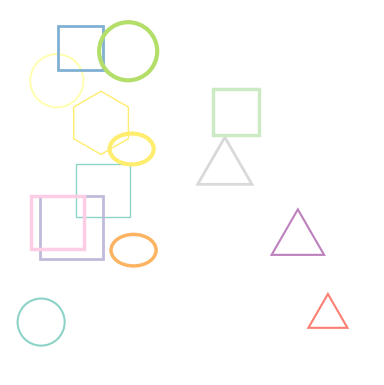[{"shape": "circle", "thickness": 1.5, "radius": 0.31, "center": [0.107, 0.163]}, {"shape": "square", "thickness": 1, "radius": 0.35, "center": [0.268, 0.506]}, {"shape": "circle", "thickness": 1.5, "radius": 0.35, "center": [0.148, 0.79]}, {"shape": "square", "thickness": 2, "radius": 0.41, "center": [0.186, 0.408]}, {"shape": "triangle", "thickness": 1.5, "radius": 0.29, "center": [0.852, 0.178]}, {"shape": "square", "thickness": 2, "radius": 0.29, "center": [0.209, 0.875]}, {"shape": "oval", "thickness": 2.5, "radius": 0.29, "center": [0.347, 0.35]}, {"shape": "circle", "thickness": 3, "radius": 0.38, "center": [0.333, 0.867]}, {"shape": "square", "thickness": 2.5, "radius": 0.35, "center": [0.149, 0.421]}, {"shape": "triangle", "thickness": 2, "radius": 0.41, "center": [0.584, 0.562]}, {"shape": "triangle", "thickness": 1.5, "radius": 0.39, "center": [0.774, 0.377]}, {"shape": "square", "thickness": 2.5, "radius": 0.3, "center": [0.613, 0.709]}, {"shape": "oval", "thickness": 3, "radius": 0.29, "center": [0.342, 0.613]}, {"shape": "hexagon", "thickness": 1, "radius": 0.41, "center": [0.262, 0.681]}]